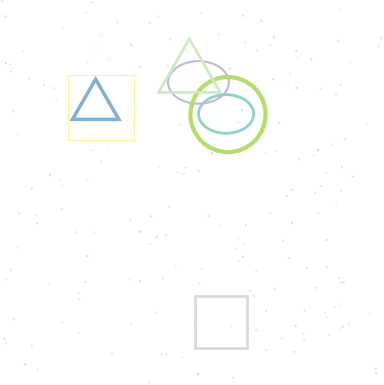[{"shape": "oval", "thickness": 2, "radius": 0.36, "center": [0.587, 0.704]}, {"shape": "oval", "thickness": 1.5, "radius": 0.39, "center": [0.515, 0.786]}, {"shape": "triangle", "thickness": 2.5, "radius": 0.35, "center": [0.248, 0.725]}, {"shape": "circle", "thickness": 3, "radius": 0.49, "center": [0.592, 0.702]}, {"shape": "square", "thickness": 2, "radius": 0.34, "center": [0.575, 0.163]}, {"shape": "triangle", "thickness": 2, "radius": 0.46, "center": [0.492, 0.806]}, {"shape": "square", "thickness": 0.5, "radius": 0.43, "center": [0.262, 0.72]}]